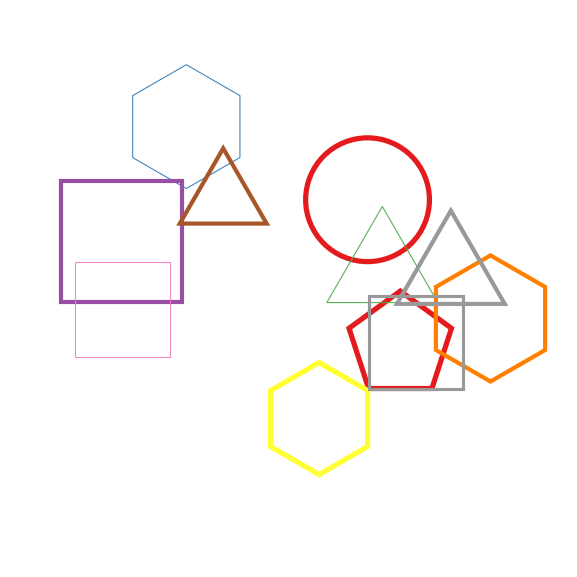[{"shape": "pentagon", "thickness": 2.5, "radius": 0.47, "center": [0.693, 0.402]}, {"shape": "circle", "thickness": 2.5, "radius": 0.54, "center": [0.636, 0.653]}, {"shape": "hexagon", "thickness": 0.5, "radius": 0.54, "center": [0.323, 0.78]}, {"shape": "triangle", "thickness": 0.5, "radius": 0.55, "center": [0.662, 0.531]}, {"shape": "square", "thickness": 2, "radius": 0.52, "center": [0.21, 0.581]}, {"shape": "hexagon", "thickness": 2, "radius": 0.55, "center": [0.849, 0.448]}, {"shape": "hexagon", "thickness": 2.5, "radius": 0.48, "center": [0.553, 0.274]}, {"shape": "triangle", "thickness": 2, "radius": 0.43, "center": [0.386, 0.655]}, {"shape": "square", "thickness": 0.5, "radius": 0.41, "center": [0.212, 0.463]}, {"shape": "square", "thickness": 1.5, "radius": 0.4, "center": [0.72, 0.406]}, {"shape": "triangle", "thickness": 2, "radius": 0.54, "center": [0.781, 0.527]}]